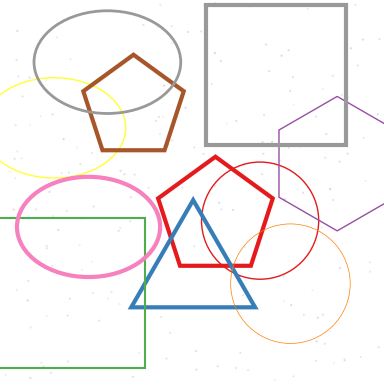[{"shape": "pentagon", "thickness": 3, "radius": 0.78, "center": [0.56, 0.436]}, {"shape": "circle", "thickness": 1, "radius": 0.76, "center": [0.676, 0.427]}, {"shape": "triangle", "thickness": 3, "radius": 0.93, "center": [0.502, 0.295]}, {"shape": "square", "thickness": 1.5, "radius": 0.97, "center": [0.181, 0.238]}, {"shape": "hexagon", "thickness": 1, "radius": 0.87, "center": [0.876, 0.575]}, {"shape": "circle", "thickness": 0.5, "radius": 0.78, "center": [0.754, 0.263]}, {"shape": "oval", "thickness": 1, "radius": 0.93, "center": [0.14, 0.668]}, {"shape": "pentagon", "thickness": 3, "radius": 0.69, "center": [0.347, 0.721]}, {"shape": "oval", "thickness": 3, "radius": 0.93, "center": [0.23, 0.411]}, {"shape": "oval", "thickness": 2, "radius": 0.95, "center": [0.279, 0.839]}, {"shape": "square", "thickness": 3, "radius": 0.91, "center": [0.717, 0.805]}]